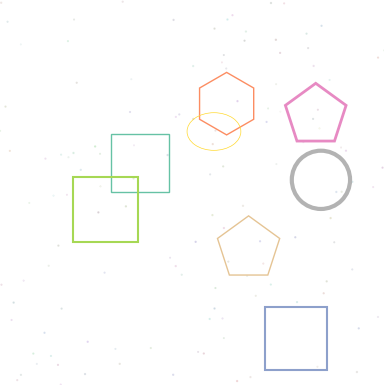[{"shape": "square", "thickness": 1, "radius": 0.38, "center": [0.364, 0.576]}, {"shape": "hexagon", "thickness": 1, "radius": 0.41, "center": [0.589, 0.731]}, {"shape": "square", "thickness": 1.5, "radius": 0.41, "center": [0.769, 0.121]}, {"shape": "pentagon", "thickness": 2, "radius": 0.41, "center": [0.82, 0.701]}, {"shape": "square", "thickness": 1.5, "radius": 0.42, "center": [0.274, 0.457]}, {"shape": "oval", "thickness": 0.5, "radius": 0.35, "center": [0.556, 0.658]}, {"shape": "pentagon", "thickness": 1, "radius": 0.42, "center": [0.646, 0.354]}, {"shape": "circle", "thickness": 3, "radius": 0.38, "center": [0.834, 0.533]}]